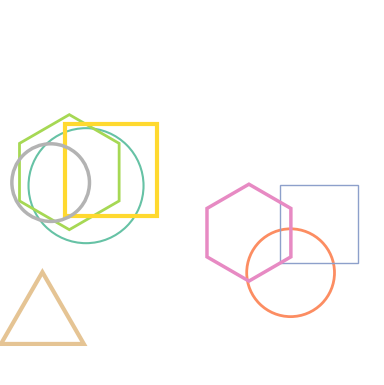[{"shape": "circle", "thickness": 1.5, "radius": 0.75, "center": [0.223, 0.518]}, {"shape": "circle", "thickness": 2, "radius": 0.57, "center": [0.755, 0.292]}, {"shape": "square", "thickness": 1, "radius": 0.51, "center": [0.829, 0.418]}, {"shape": "hexagon", "thickness": 2.5, "radius": 0.63, "center": [0.647, 0.396]}, {"shape": "hexagon", "thickness": 2, "radius": 0.75, "center": [0.18, 0.553]}, {"shape": "square", "thickness": 3, "radius": 0.6, "center": [0.289, 0.56]}, {"shape": "triangle", "thickness": 3, "radius": 0.62, "center": [0.11, 0.169]}, {"shape": "circle", "thickness": 2.5, "radius": 0.5, "center": [0.132, 0.526]}]